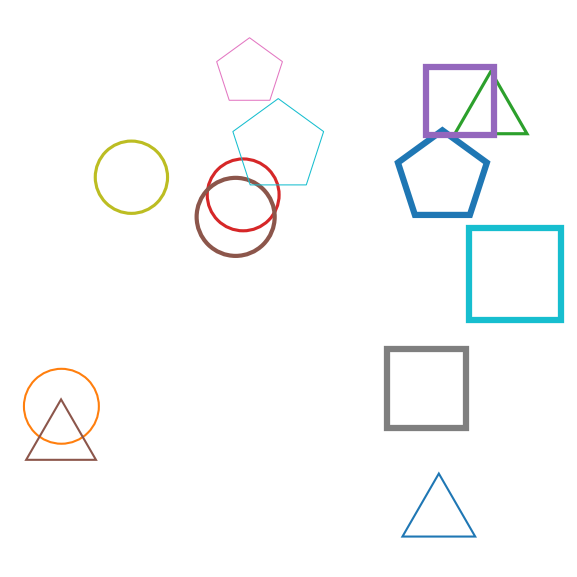[{"shape": "triangle", "thickness": 1, "radius": 0.36, "center": [0.76, 0.106]}, {"shape": "pentagon", "thickness": 3, "radius": 0.4, "center": [0.766, 0.692]}, {"shape": "circle", "thickness": 1, "radius": 0.32, "center": [0.106, 0.296]}, {"shape": "triangle", "thickness": 1.5, "radius": 0.36, "center": [0.85, 0.804]}, {"shape": "circle", "thickness": 1.5, "radius": 0.31, "center": [0.421, 0.662]}, {"shape": "square", "thickness": 3, "radius": 0.3, "center": [0.797, 0.824]}, {"shape": "circle", "thickness": 2, "radius": 0.34, "center": [0.408, 0.624]}, {"shape": "triangle", "thickness": 1, "radius": 0.35, "center": [0.106, 0.238]}, {"shape": "pentagon", "thickness": 0.5, "radius": 0.3, "center": [0.432, 0.874]}, {"shape": "square", "thickness": 3, "radius": 0.34, "center": [0.739, 0.326]}, {"shape": "circle", "thickness": 1.5, "radius": 0.31, "center": [0.228, 0.692]}, {"shape": "square", "thickness": 3, "radius": 0.4, "center": [0.892, 0.525]}, {"shape": "pentagon", "thickness": 0.5, "radius": 0.41, "center": [0.482, 0.746]}]